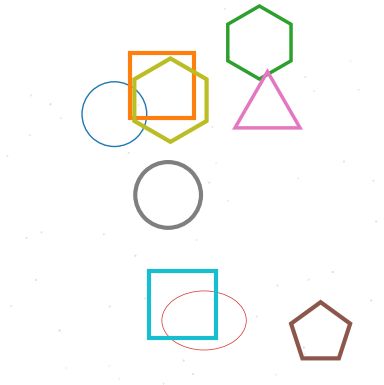[{"shape": "circle", "thickness": 1, "radius": 0.42, "center": [0.297, 0.704]}, {"shape": "square", "thickness": 3, "radius": 0.42, "center": [0.421, 0.778]}, {"shape": "hexagon", "thickness": 2.5, "radius": 0.47, "center": [0.674, 0.89]}, {"shape": "oval", "thickness": 0.5, "radius": 0.55, "center": [0.53, 0.168]}, {"shape": "pentagon", "thickness": 3, "radius": 0.4, "center": [0.833, 0.134]}, {"shape": "triangle", "thickness": 2.5, "radius": 0.49, "center": [0.695, 0.717]}, {"shape": "circle", "thickness": 3, "radius": 0.43, "center": [0.437, 0.494]}, {"shape": "hexagon", "thickness": 3, "radius": 0.54, "center": [0.443, 0.74]}, {"shape": "square", "thickness": 3, "radius": 0.44, "center": [0.474, 0.209]}]